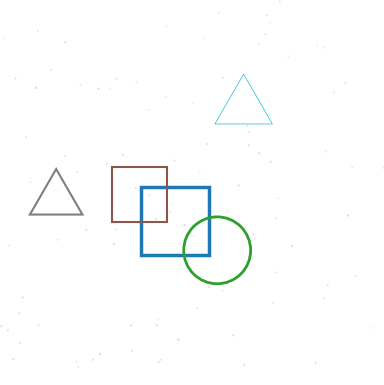[{"shape": "square", "thickness": 2.5, "radius": 0.44, "center": [0.455, 0.426]}, {"shape": "circle", "thickness": 2, "radius": 0.43, "center": [0.564, 0.35]}, {"shape": "square", "thickness": 1.5, "radius": 0.36, "center": [0.361, 0.495]}, {"shape": "triangle", "thickness": 1.5, "radius": 0.39, "center": [0.146, 0.482]}, {"shape": "triangle", "thickness": 0.5, "radius": 0.43, "center": [0.633, 0.721]}]